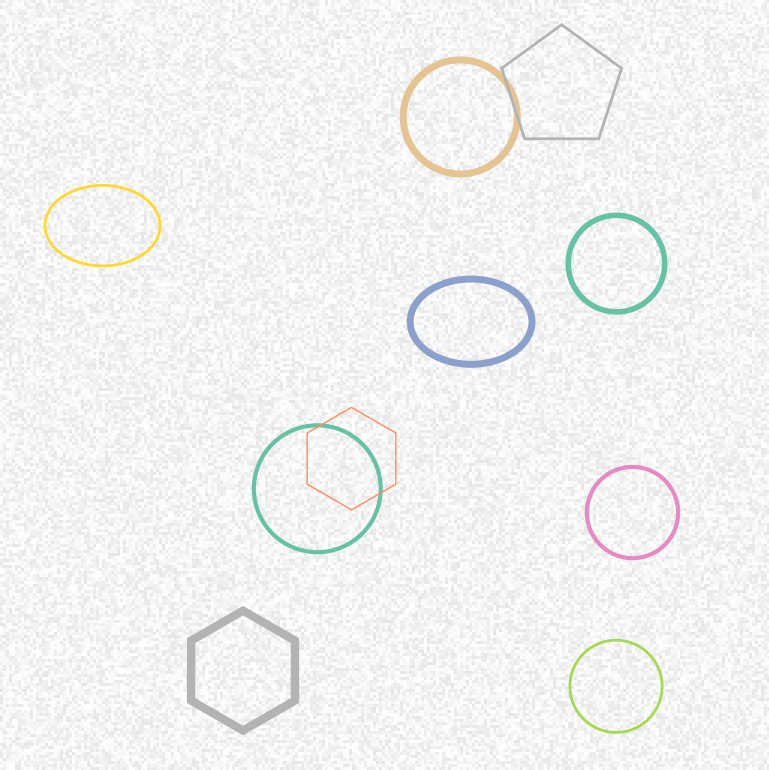[{"shape": "circle", "thickness": 2, "radius": 0.31, "center": [0.801, 0.658]}, {"shape": "circle", "thickness": 1.5, "radius": 0.41, "center": [0.412, 0.365]}, {"shape": "hexagon", "thickness": 0.5, "radius": 0.33, "center": [0.456, 0.404]}, {"shape": "oval", "thickness": 2.5, "radius": 0.4, "center": [0.612, 0.582]}, {"shape": "circle", "thickness": 1.5, "radius": 0.3, "center": [0.821, 0.334]}, {"shape": "circle", "thickness": 1, "radius": 0.3, "center": [0.8, 0.109]}, {"shape": "oval", "thickness": 1, "radius": 0.37, "center": [0.133, 0.707]}, {"shape": "circle", "thickness": 2.5, "radius": 0.37, "center": [0.598, 0.848]}, {"shape": "pentagon", "thickness": 1, "radius": 0.41, "center": [0.729, 0.886]}, {"shape": "hexagon", "thickness": 3, "radius": 0.39, "center": [0.316, 0.129]}]